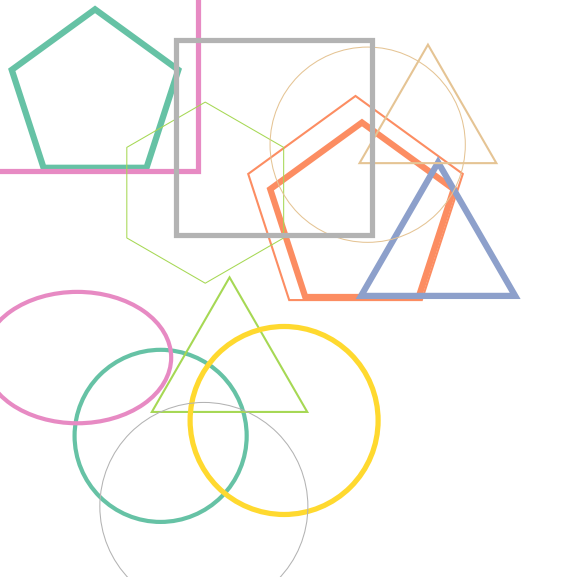[{"shape": "pentagon", "thickness": 3, "radius": 0.76, "center": [0.165, 0.831]}, {"shape": "circle", "thickness": 2, "radius": 0.75, "center": [0.278, 0.244]}, {"shape": "pentagon", "thickness": 1, "radius": 0.98, "center": [0.616, 0.638]}, {"shape": "pentagon", "thickness": 3, "radius": 0.84, "center": [0.627, 0.62]}, {"shape": "triangle", "thickness": 3, "radius": 0.77, "center": [0.759, 0.564]}, {"shape": "square", "thickness": 2.5, "radius": 0.93, "center": [0.157, 0.89]}, {"shape": "oval", "thickness": 2, "radius": 0.81, "center": [0.134, 0.38]}, {"shape": "triangle", "thickness": 1, "radius": 0.78, "center": [0.397, 0.363]}, {"shape": "hexagon", "thickness": 0.5, "radius": 0.78, "center": [0.355, 0.666]}, {"shape": "circle", "thickness": 2.5, "radius": 0.81, "center": [0.492, 0.271]}, {"shape": "triangle", "thickness": 1, "radius": 0.68, "center": [0.741, 0.785]}, {"shape": "circle", "thickness": 0.5, "radius": 0.85, "center": [0.637, 0.749]}, {"shape": "circle", "thickness": 0.5, "radius": 0.9, "center": [0.353, 0.122]}, {"shape": "square", "thickness": 2.5, "radius": 0.85, "center": [0.474, 0.761]}]